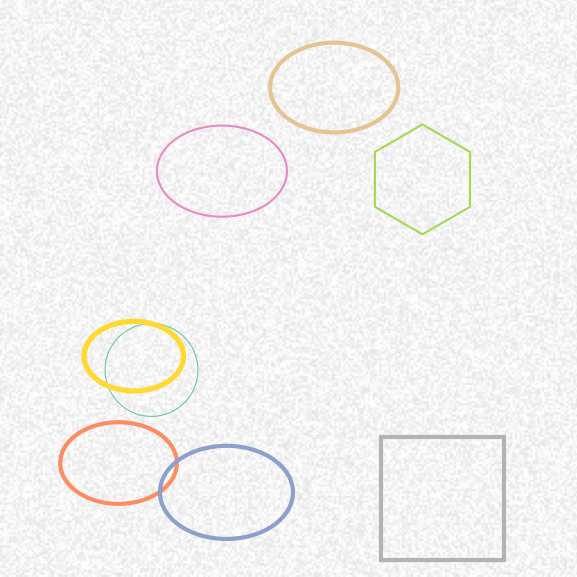[{"shape": "circle", "thickness": 0.5, "radius": 0.4, "center": [0.262, 0.359]}, {"shape": "oval", "thickness": 2, "radius": 0.5, "center": [0.205, 0.197]}, {"shape": "oval", "thickness": 2, "radius": 0.58, "center": [0.392, 0.147]}, {"shape": "oval", "thickness": 1, "radius": 0.56, "center": [0.384, 0.703]}, {"shape": "hexagon", "thickness": 1, "radius": 0.48, "center": [0.732, 0.689]}, {"shape": "oval", "thickness": 2.5, "radius": 0.43, "center": [0.232, 0.382]}, {"shape": "oval", "thickness": 2, "radius": 0.56, "center": [0.579, 0.848]}, {"shape": "square", "thickness": 2, "radius": 0.53, "center": [0.766, 0.136]}]